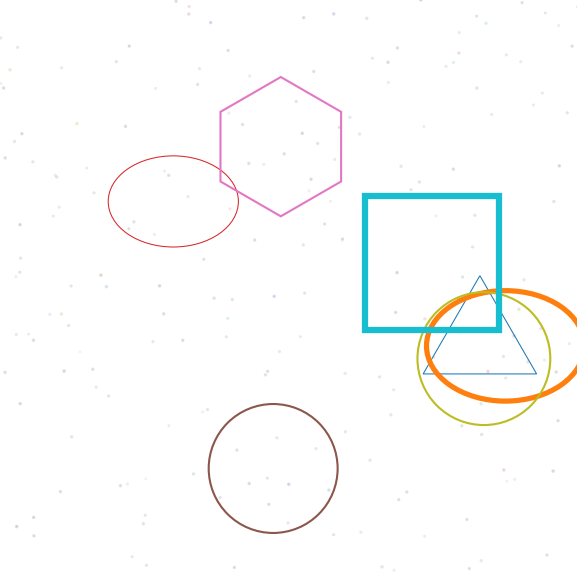[{"shape": "triangle", "thickness": 0.5, "radius": 0.57, "center": [0.831, 0.408]}, {"shape": "oval", "thickness": 2.5, "radius": 0.68, "center": [0.875, 0.4]}, {"shape": "oval", "thickness": 0.5, "radius": 0.56, "center": [0.3, 0.65]}, {"shape": "circle", "thickness": 1, "radius": 0.56, "center": [0.473, 0.188]}, {"shape": "hexagon", "thickness": 1, "radius": 0.6, "center": [0.486, 0.745]}, {"shape": "circle", "thickness": 1, "radius": 0.58, "center": [0.838, 0.378]}, {"shape": "square", "thickness": 3, "radius": 0.58, "center": [0.748, 0.544]}]